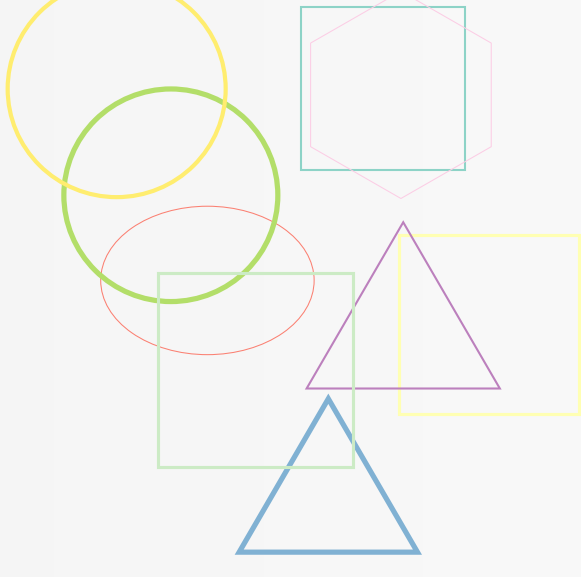[{"shape": "square", "thickness": 1, "radius": 0.7, "center": [0.659, 0.846]}, {"shape": "square", "thickness": 1.5, "radius": 0.77, "center": [0.841, 0.438]}, {"shape": "oval", "thickness": 0.5, "radius": 0.92, "center": [0.357, 0.514]}, {"shape": "triangle", "thickness": 2.5, "radius": 0.89, "center": [0.565, 0.132]}, {"shape": "circle", "thickness": 2.5, "radius": 0.92, "center": [0.294, 0.661]}, {"shape": "hexagon", "thickness": 0.5, "radius": 0.9, "center": [0.69, 0.835]}, {"shape": "triangle", "thickness": 1, "radius": 0.96, "center": [0.694, 0.422]}, {"shape": "square", "thickness": 1.5, "radius": 0.84, "center": [0.439, 0.358]}, {"shape": "circle", "thickness": 2, "radius": 0.94, "center": [0.201, 0.845]}]